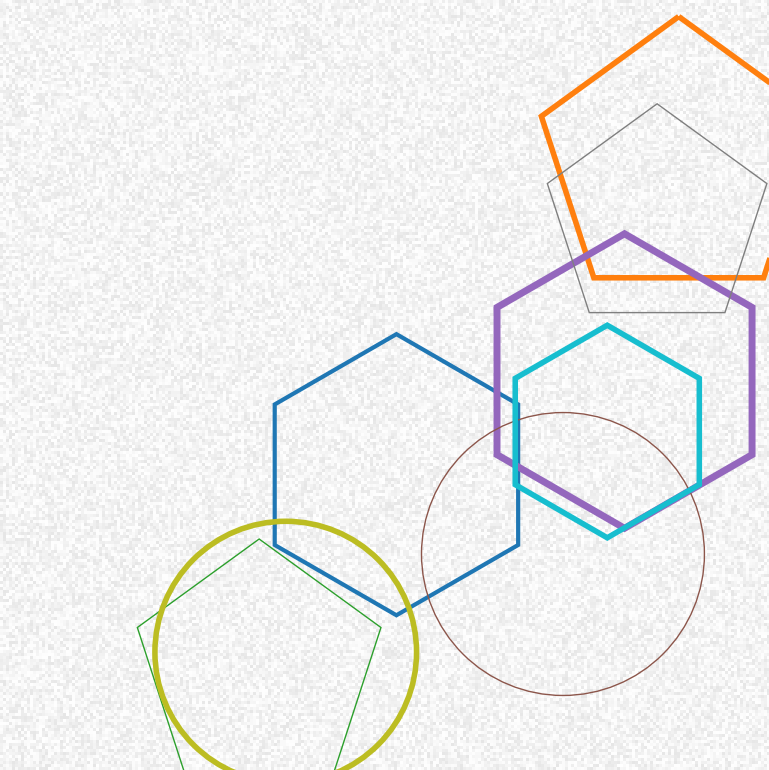[{"shape": "hexagon", "thickness": 1.5, "radius": 0.91, "center": [0.515, 0.383]}, {"shape": "pentagon", "thickness": 2, "radius": 0.94, "center": [0.881, 0.791]}, {"shape": "pentagon", "thickness": 0.5, "radius": 0.83, "center": [0.337, 0.134]}, {"shape": "hexagon", "thickness": 2.5, "radius": 0.96, "center": [0.811, 0.505]}, {"shape": "circle", "thickness": 0.5, "radius": 0.92, "center": [0.731, 0.281]}, {"shape": "pentagon", "thickness": 0.5, "radius": 0.75, "center": [0.853, 0.715]}, {"shape": "circle", "thickness": 2, "radius": 0.85, "center": [0.371, 0.153]}, {"shape": "hexagon", "thickness": 2, "radius": 0.69, "center": [0.789, 0.44]}]